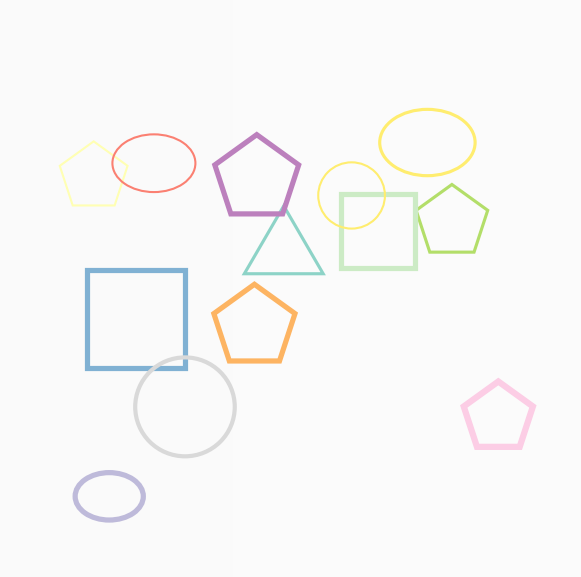[{"shape": "triangle", "thickness": 1.5, "radius": 0.39, "center": [0.488, 0.564]}, {"shape": "pentagon", "thickness": 1, "radius": 0.31, "center": [0.161, 0.693]}, {"shape": "oval", "thickness": 2.5, "radius": 0.29, "center": [0.188, 0.14]}, {"shape": "oval", "thickness": 1, "radius": 0.36, "center": [0.265, 0.717]}, {"shape": "square", "thickness": 2.5, "radius": 0.42, "center": [0.234, 0.447]}, {"shape": "pentagon", "thickness": 2.5, "radius": 0.37, "center": [0.438, 0.433]}, {"shape": "pentagon", "thickness": 1.5, "radius": 0.32, "center": [0.777, 0.615]}, {"shape": "pentagon", "thickness": 3, "radius": 0.31, "center": [0.857, 0.276]}, {"shape": "circle", "thickness": 2, "radius": 0.43, "center": [0.318, 0.295]}, {"shape": "pentagon", "thickness": 2.5, "radius": 0.38, "center": [0.442, 0.69]}, {"shape": "square", "thickness": 2.5, "radius": 0.32, "center": [0.651, 0.599]}, {"shape": "oval", "thickness": 1.5, "radius": 0.41, "center": [0.735, 0.752]}, {"shape": "circle", "thickness": 1, "radius": 0.29, "center": [0.605, 0.661]}]